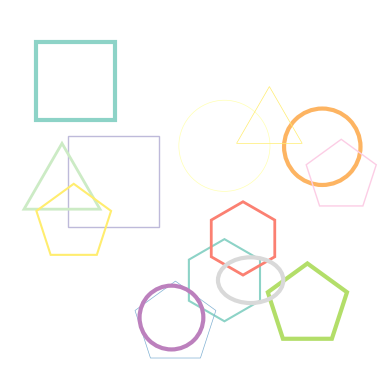[{"shape": "square", "thickness": 3, "radius": 0.51, "center": [0.196, 0.79]}, {"shape": "hexagon", "thickness": 1.5, "radius": 0.53, "center": [0.583, 0.272]}, {"shape": "circle", "thickness": 0.5, "radius": 0.59, "center": [0.583, 0.621]}, {"shape": "square", "thickness": 1, "radius": 0.59, "center": [0.295, 0.529]}, {"shape": "hexagon", "thickness": 2, "radius": 0.48, "center": [0.631, 0.381]}, {"shape": "pentagon", "thickness": 0.5, "radius": 0.55, "center": [0.456, 0.159]}, {"shape": "circle", "thickness": 3, "radius": 0.5, "center": [0.837, 0.619]}, {"shape": "pentagon", "thickness": 3, "radius": 0.54, "center": [0.798, 0.208]}, {"shape": "pentagon", "thickness": 1, "radius": 0.48, "center": [0.886, 0.542]}, {"shape": "oval", "thickness": 3, "radius": 0.42, "center": [0.651, 0.272]}, {"shape": "circle", "thickness": 3, "radius": 0.41, "center": [0.445, 0.175]}, {"shape": "triangle", "thickness": 2, "radius": 0.57, "center": [0.161, 0.514]}, {"shape": "pentagon", "thickness": 1.5, "radius": 0.51, "center": [0.192, 0.421]}, {"shape": "triangle", "thickness": 0.5, "radius": 0.49, "center": [0.7, 0.677]}]